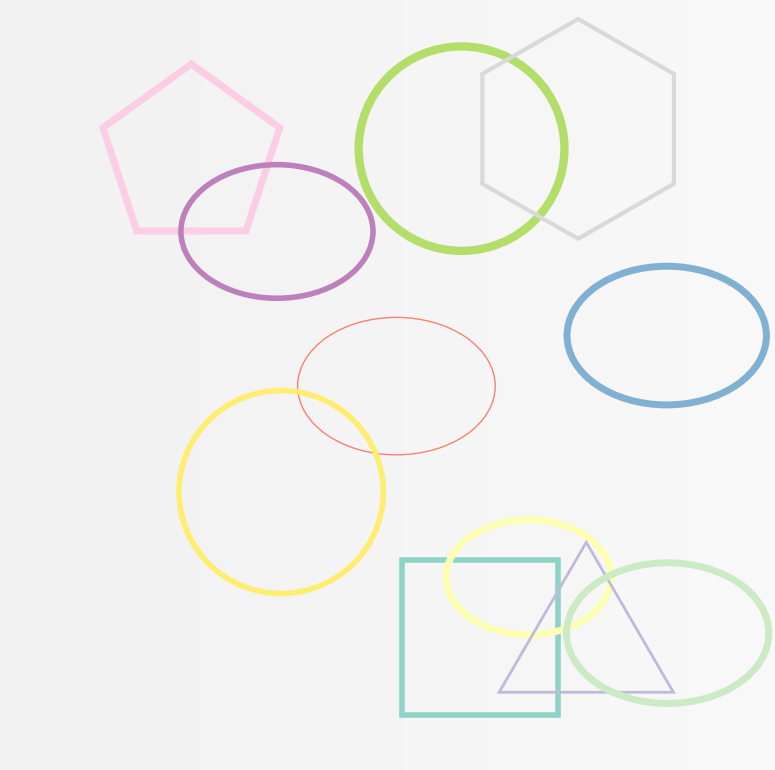[{"shape": "square", "thickness": 2, "radius": 0.51, "center": [0.619, 0.172]}, {"shape": "oval", "thickness": 2.5, "radius": 0.53, "center": [0.682, 0.25]}, {"shape": "triangle", "thickness": 1, "radius": 0.65, "center": [0.756, 0.166]}, {"shape": "oval", "thickness": 0.5, "radius": 0.64, "center": [0.512, 0.499]}, {"shape": "oval", "thickness": 2.5, "radius": 0.64, "center": [0.86, 0.564]}, {"shape": "circle", "thickness": 3, "radius": 0.66, "center": [0.596, 0.807]}, {"shape": "pentagon", "thickness": 2.5, "radius": 0.6, "center": [0.247, 0.797]}, {"shape": "hexagon", "thickness": 1.5, "radius": 0.71, "center": [0.746, 0.833]}, {"shape": "oval", "thickness": 2, "radius": 0.62, "center": [0.357, 0.699]}, {"shape": "oval", "thickness": 2.5, "radius": 0.65, "center": [0.862, 0.178]}, {"shape": "circle", "thickness": 2, "radius": 0.66, "center": [0.363, 0.361]}]